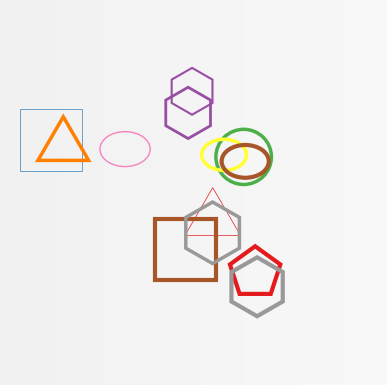[{"shape": "pentagon", "thickness": 3, "radius": 0.34, "center": [0.658, 0.292]}, {"shape": "triangle", "thickness": 0.5, "radius": 0.42, "center": [0.549, 0.43]}, {"shape": "square", "thickness": 0.5, "radius": 0.4, "center": [0.131, 0.636]}, {"shape": "circle", "thickness": 2.5, "radius": 0.36, "center": [0.629, 0.592]}, {"shape": "hexagon", "thickness": 2, "radius": 0.33, "center": [0.486, 0.707]}, {"shape": "hexagon", "thickness": 1.5, "radius": 0.3, "center": [0.496, 0.763]}, {"shape": "triangle", "thickness": 2.5, "radius": 0.38, "center": [0.163, 0.621]}, {"shape": "oval", "thickness": 2.5, "radius": 0.29, "center": [0.578, 0.598]}, {"shape": "square", "thickness": 3, "radius": 0.4, "center": [0.478, 0.351]}, {"shape": "oval", "thickness": 3, "radius": 0.3, "center": [0.633, 0.581]}, {"shape": "oval", "thickness": 1, "radius": 0.32, "center": [0.323, 0.613]}, {"shape": "hexagon", "thickness": 2.5, "radius": 0.4, "center": [0.549, 0.395]}, {"shape": "hexagon", "thickness": 3, "radius": 0.38, "center": [0.663, 0.255]}]